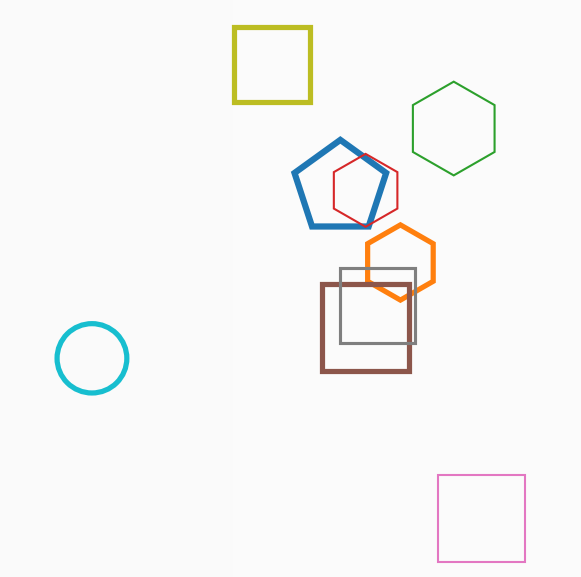[{"shape": "pentagon", "thickness": 3, "radius": 0.41, "center": [0.586, 0.674]}, {"shape": "hexagon", "thickness": 2.5, "radius": 0.33, "center": [0.689, 0.545]}, {"shape": "hexagon", "thickness": 1, "radius": 0.41, "center": [0.781, 0.777]}, {"shape": "hexagon", "thickness": 1, "radius": 0.32, "center": [0.629, 0.67]}, {"shape": "square", "thickness": 2.5, "radius": 0.38, "center": [0.629, 0.432]}, {"shape": "square", "thickness": 1, "radius": 0.37, "center": [0.829, 0.102]}, {"shape": "square", "thickness": 1.5, "radius": 0.32, "center": [0.649, 0.471]}, {"shape": "square", "thickness": 2.5, "radius": 0.32, "center": [0.468, 0.887]}, {"shape": "circle", "thickness": 2.5, "radius": 0.3, "center": [0.158, 0.379]}]